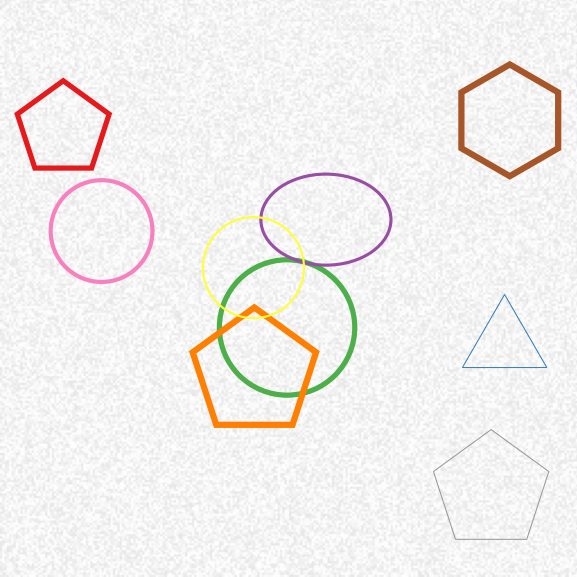[{"shape": "pentagon", "thickness": 2.5, "radius": 0.42, "center": [0.109, 0.776]}, {"shape": "triangle", "thickness": 0.5, "radius": 0.42, "center": [0.874, 0.405]}, {"shape": "circle", "thickness": 2.5, "radius": 0.59, "center": [0.497, 0.432]}, {"shape": "oval", "thickness": 1.5, "radius": 0.56, "center": [0.564, 0.619]}, {"shape": "pentagon", "thickness": 3, "radius": 0.56, "center": [0.44, 0.354]}, {"shape": "circle", "thickness": 1, "radius": 0.44, "center": [0.439, 0.536]}, {"shape": "hexagon", "thickness": 3, "radius": 0.48, "center": [0.883, 0.791]}, {"shape": "circle", "thickness": 2, "radius": 0.44, "center": [0.176, 0.599]}, {"shape": "pentagon", "thickness": 0.5, "radius": 0.53, "center": [0.85, 0.15]}]